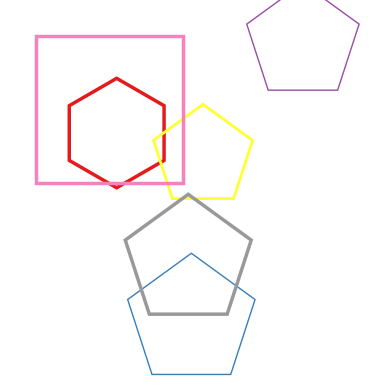[{"shape": "hexagon", "thickness": 2.5, "radius": 0.71, "center": [0.303, 0.654]}, {"shape": "pentagon", "thickness": 1, "radius": 0.87, "center": [0.497, 0.168]}, {"shape": "pentagon", "thickness": 1, "radius": 0.77, "center": [0.787, 0.89]}, {"shape": "pentagon", "thickness": 2, "radius": 0.68, "center": [0.527, 0.594]}, {"shape": "square", "thickness": 2.5, "radius": 0.95, "center": [0.284, 0.716]}, {"shape": "pentagon", "thickness": 2.5, "radius": 0.86, "center": [0.489, 0.323]}]